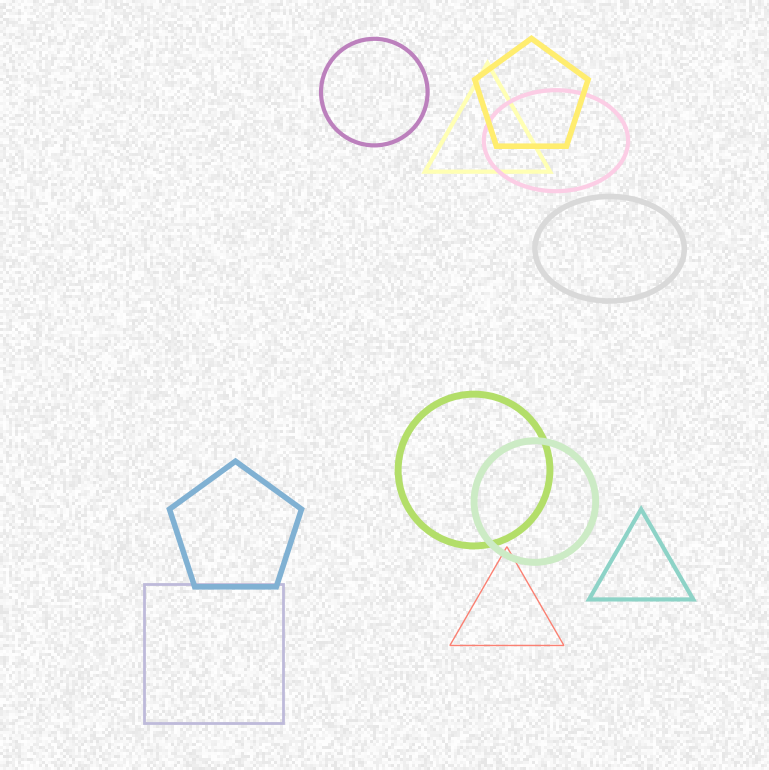[{"shape": "triangle", "thickness": 1.5, "radius": 0.39, "center": [0.833, 0.261]}, {"shape": "triangle", "thickness": 1.5, "radius": 0.47, "center": [0.633, 0.824]}, {"shape": "square", "thickness": 1, "radius": 0.45, "center": [0.277, 0.151]}, {"shape": "triangle", "thickness": 0.5, "radius": 0.43, "center": [0.658, 0.204]}, {"shape": "pentagon", "thickness": 2, "radius": 0.45, "center": [0.306, 0.311]}, {"shape": "circle", "thickness": 2.5, "radius": 0.49, "center": [0.616, 0.39]}, {"shape": "oval", "thickness": 1.5, "radius": 0.47, "center": [0.722, 0.817]}, {"shape": "oval", "thickness": 2, "radius": 0.48, "center": [0.792, 0.677]}, {"shape": "circle", "thickness": 1.5, "radius": 0.35, "center": [0.486, 0.88]}, {"shape": "circle", "thickness": 2.5, "radius": 0.39, "center": [0.695, 0.349]}, {"shape": "pentagon", "thickness": 2, "radius": 0.39, "center": [0.69, 0.873]}]